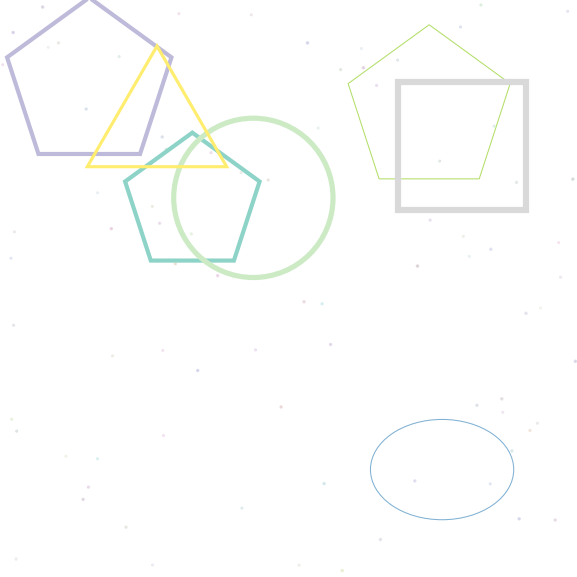[{"shape": "pentagon", "thickness": 2, "radius": 0.61, "center": [0.333, 0.647]}, {"shape": "pentagon", "thickness": 2, "radius": 0.75, "center": [0.155, 0.854]}, {"shape": "oval", "thickness": 0.5, "radius": 0.62, "center": [0.766, 0.186]}, {"shape": "pentagon", "thickness": 0.5, "radius": 0.74, "center": [0.743, 0.809]}, {"shape": "square", "thickness": 3, "radius": 0.55, "center": [0.799, 0.747]}, {"shape": "circle", "thickness": 2.5, "radius": 0.69, "center": [0.439, 0.657]}, {"shape": "triangle", "thickness": 1.5, "radius": 0.7, "center": [0.272, 0.78]}]